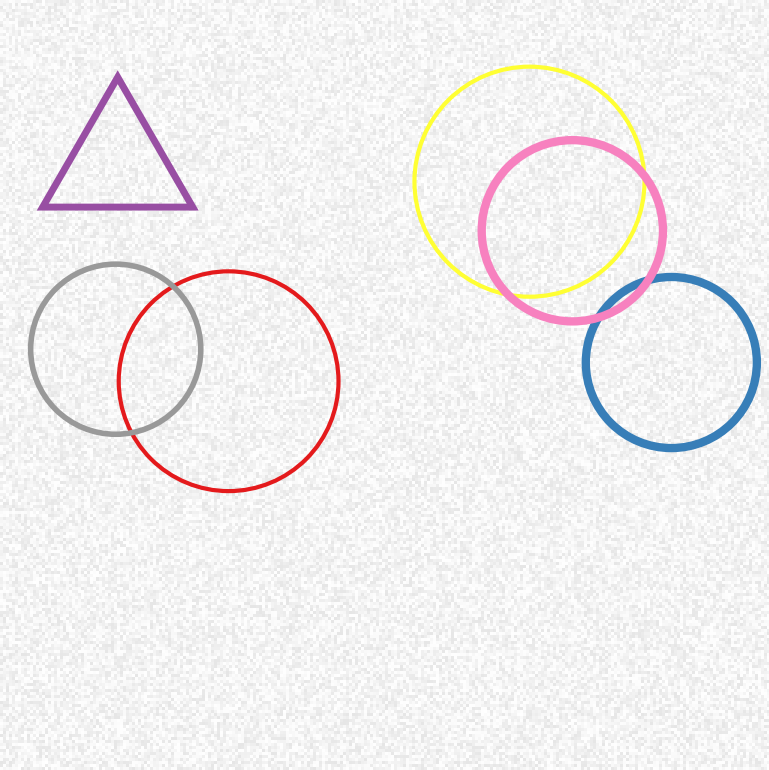[{"shape": "circle", "thickness": 1.5, "radius": 0.71, "center": [0.297, 0.505]}, {"shape": "circle", "thickness": 3, "radius": 0.56, "center": [0.872, 0.529]}, {"shape": "triangle", "thickness": 2.5, "radius": 0.56, "center": [0.153, 0.787]}, {"shape": "circle", "thickness": 1.5, "radius": 0.75, "center": [0.688, 0.764]}, {"shape": "circle", "thickness": 3, "radius": 0.59, "center": [0.743, 0.7]}, {"shape": "circle", "thickness": 2, "radius": 0.55, "center": [0.15, 0.546]}]